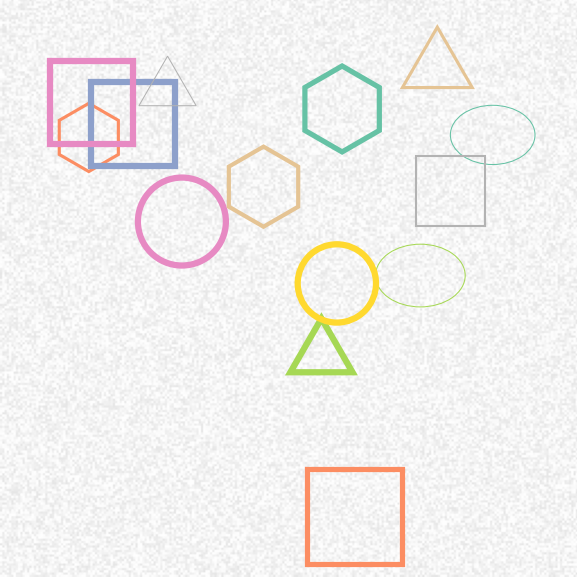[{"shape": "oval", "thickness": 0.5, "radius": 0.37, "center": [0.853, 0.766]}, {"shape": "hexagon", "thickness": 2.5, "radius": 0.37, "center": [0.592, 0.81]}, {"shape": "square", "thickness": 2.5, "radius": 0.41, "center": [0.613, 0.105]}, {"shape": "hexagon", "thickness": 1.5, "radius": 0.3, "center": [0.154, 0.761]}, {"shape": "square", "thickness": 3, "radius": 0.36, "center": [0.23, 0.784]}, {"shape": "circle", "thickness": 3, "radius": 0.38, "center": [0.315, 0.616]}, {"shape": "square", "thickness": 3, "radius": 0.36, "center": [0.159, 0.821]}, {"shape": "triangle", "thickness": 3, "radius": 0.31, "center": [0.557, 0.386]}, {"shape": "oval", "thickness": 0.5, "radius": 0.39, "center": [0.728, 0.522]}, {"shape": "circle", "thickness": 3, "radius": 0.34, "center": [0.583, 0.508]}, {"shape": "hexagon", "thickness": 2, "radius": 0.35, "center": [0.456, 0.676]}, {"shape": "triangle", "thickness": 1.5, "radius": 0.35, "center": [0.757, 0.882]}, {"shape": "square", "thickness": 1, "radius": 0.3, "center": [0.78, 0.668]}, {"shape": "triangle", "thickness": 0.5, "radius": 0.29, "center": [0.29, 0.845]}]